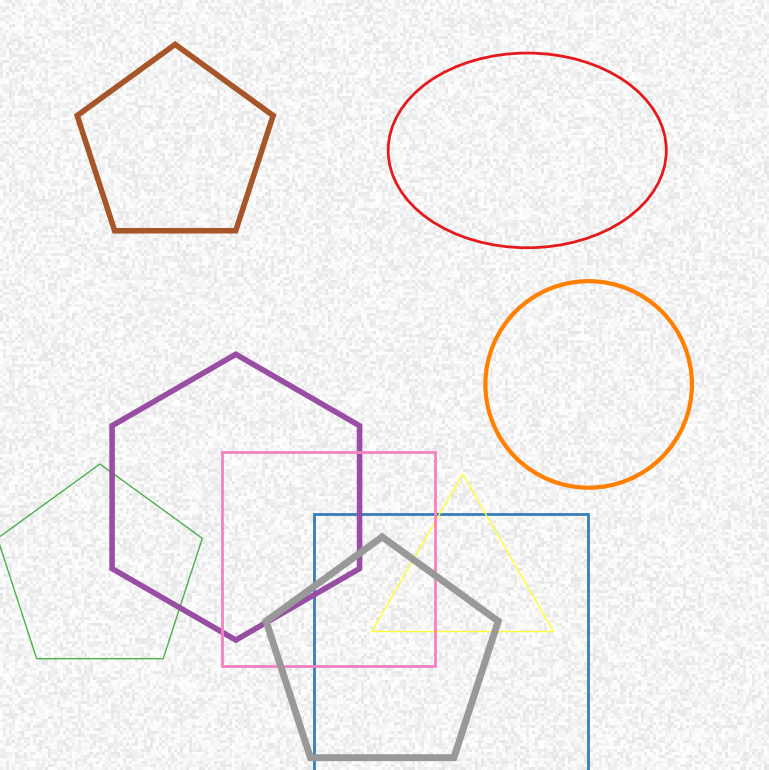[{"shape": "oval", "thickness": 1, "radius": 0.9, "center": [0.685, 0.805]}, {"shape": "square", "thickness": 1, "radius": 0.89, "center": [0.586, 0.154]}, {"shape": "pentagon", "thickness": 0.5, "radius": 0.7, "center": [0.13, 0.258]}, {"shape": "hexagon", "thickness": 2, "radius": 0.93, "center": [0.306, 0.354]}, {"shape": "circle", "thickness": 1.5, "radius": 0.67, "center": [0.764, 0.501]}, {"shape": "triangle", "thickness": 0.5, "radius": 0.68, "center": [0.601, 0.248]}, {"shape": "pentagon", "thickness": 2, "radius": 0.67, "center": [0.227, 0.809]}, {"shape": "square", "thickness": 1, "radius": 0.69, "center": [0.426, 0.274]}, {"shape": "pentagon", "thickness": 2.5, "radius": 0.79, "center": [0.496, 0.144]}]